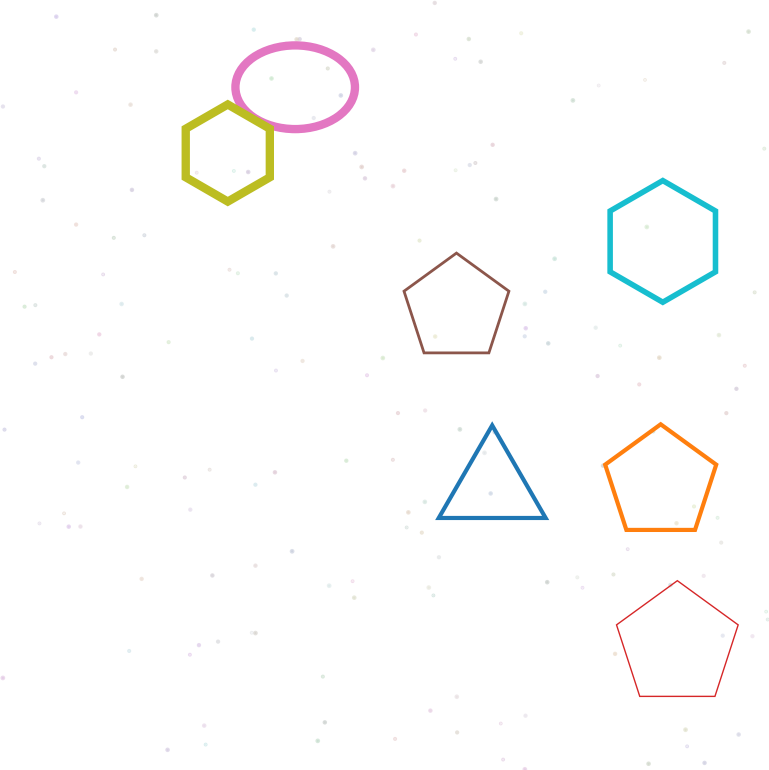[{"shape": "triangle", "thickness": 1.5, "radius": 0.4, "center": [0.639, 0.367]}, {"shape": "pentagon", "thickness": 1.5, "radius": 0.38, "center": [0.858, 0.373]}, {"shape": "pentagon", "thickness": 0.5, "radius": 0.42, "center": [0.88, 0.163]}, {"shape": "pentagon", "thickness": 1, "radius": 0.36, "center": [0.593, 0.6]}, {"shape": "oval", "thickness": 3, "radius": 0.39, "center": [0.383, 0.887]}, {"shape": "hexagon", "thickness": 3, "radius": 0.32, "center": [0.296, 0.801]}, {"shape": "hexagon", "thickness": 2, "radius": 0.4, "center": [0.861, 0.686]}]